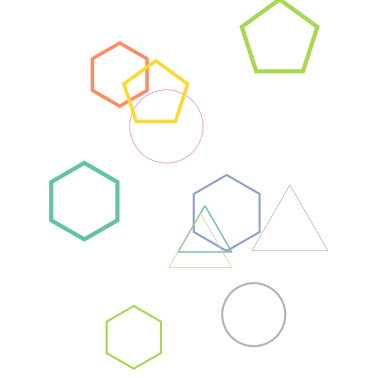[{"shape": "hexagon", "thickness": 3, "radius": 0.5, "center": [0.219, 0.478]}, {"shape": "triangle", "thickness": 1, "radius": 0.4, "center": [0.532, 0.386]}, {"shape": "hexagon", "thickness": 2.5, "radius": 0.41, "center": [0.311, 0.806]}, {"shape": "hexagon", "thickness": 1.5, "radius": 0.49, "center": [0.589, 0.447]}, {"shape": "circle", "thickness": 0.5, "radius": 0.48, "center": [0.432, 0.672]}, {"shape": "hexagon", "thickness": 1.5, "radius": 0.41, "center": [0.347, 0.124]}, {"shape": "pentagon", "thickness": 3, "radius": 0.52, "center": [0.726, 0.898]}, {"shape": "pentagon", "thickness": 2.5, "radius": 0.44, "center": [0.405, 0.755]}, {"shape": "triangle", "thickness": 0.5, "radius": 0.47, "center": [0.52, 0.352]}, {"shape": "circle", "thickness": 1.5, "radius": 0.41, "center": [0.659, 0.183]}, {"shape": "triangle", "thickness": 0.5, "radius": 0.57, "center": [0.753, 0.406]}]